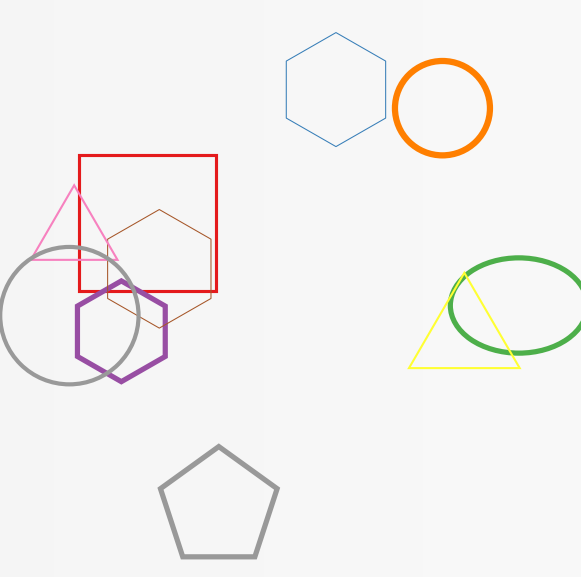[{"shape": "square", "thickness": 1.5, "radius": 0.59, "center": [0.253, 0.613]}, {"shape": "hexagon", "thickness": 0.5, "radius": 0.49, "center": [0.578, 0.844]}, {"shape": "oval", "thickness": 2.5, "radius": 0.59, "center": [0.893, 0.47]}, {"shape": "hexagon", "thickness": 2.5, "radius": 0.44, "center": [0.209, 0.425]}, {"shape": "circle", "thickness": 3, "radius": 0.41, "center": [0.761, 0.812]}, {"shape": "triangle", "thickness": 1, "radius": 0.55, "center": [0.799, 0.417]}, {"shape": "hexagon", "thickness": 0.5, "radius": 0.51, "center": [0.274, 0.534]}, {"shape": "triangle", "thickness": 1, "radius": 0.43, "center": [0.128, 0.592]}, {"shape": "pentagon", "thickness": 2.5, "radius": 0.53, "center": [0.376, 0.12]}, {"shape": "circle", "thickness": 2, "radius": 0.59, "center": [0.119, 0.453]}]